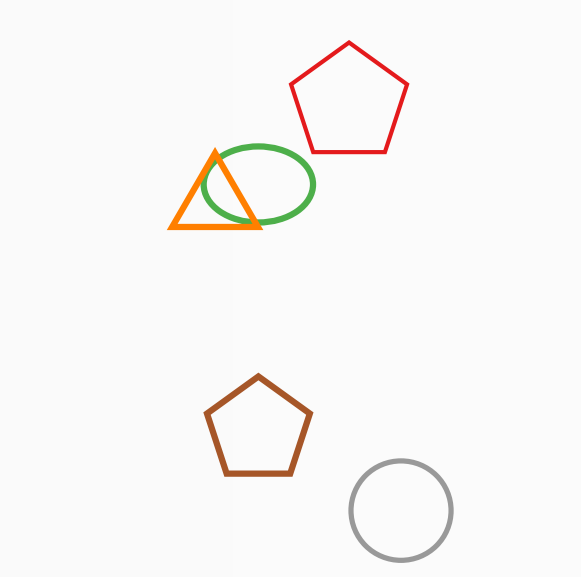[{"shape": "pentagon", "thickness": 2, "radius": 0.52, "center": [0.601, 0.821]}, {"shape": "oval", "thickness": 3, "radius": 0.47, "center": [0.444, 0.68]}, {"shape": "triangle", "thickness": 3, "radius": 0.43, "center": [0.37, 0.649]}, {"shape": "pentagon", "thickness": 3, "radius": 0.47, "center": [0.445, 0.254]}, {"shape": "circle", "thickness": 2.5, "radius": 0.43, "center": [0.69, 0.115]}]